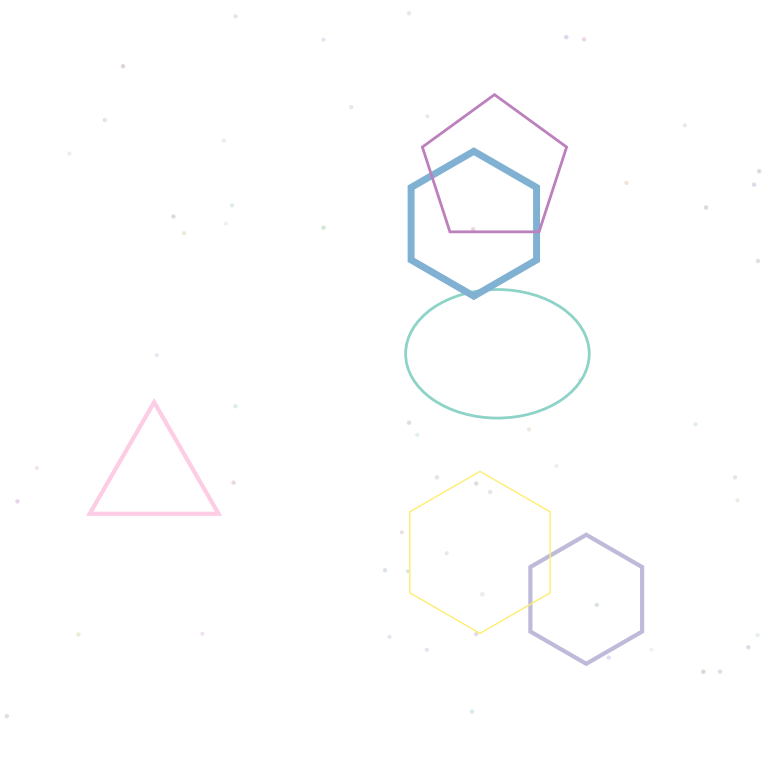[{"shape": "oval", "thickness": 1, "radius": 0.6, "center": [0.646, 0.541]}, {"shape": "hexagon", "thickness": 1.5, "radius": 0.42, "center": [0.761, 0.222]}, {"shape": "hexagon", "thickness": 2.5, "radius": 0.47, "center": [0.615, 0.709]}, {"shape": "triangle", "thickness": 1.5, "radius": 0.48, "center": [0.2, 0.381]}, {"shape": "pentagon", "thickness": 1, "radius": 0.49, "center": [0.642, 0.779]}, {"shape": "hexagon", "thickness": 0.5, "radius": 0.53, "center": [0.623, 0.283]}]